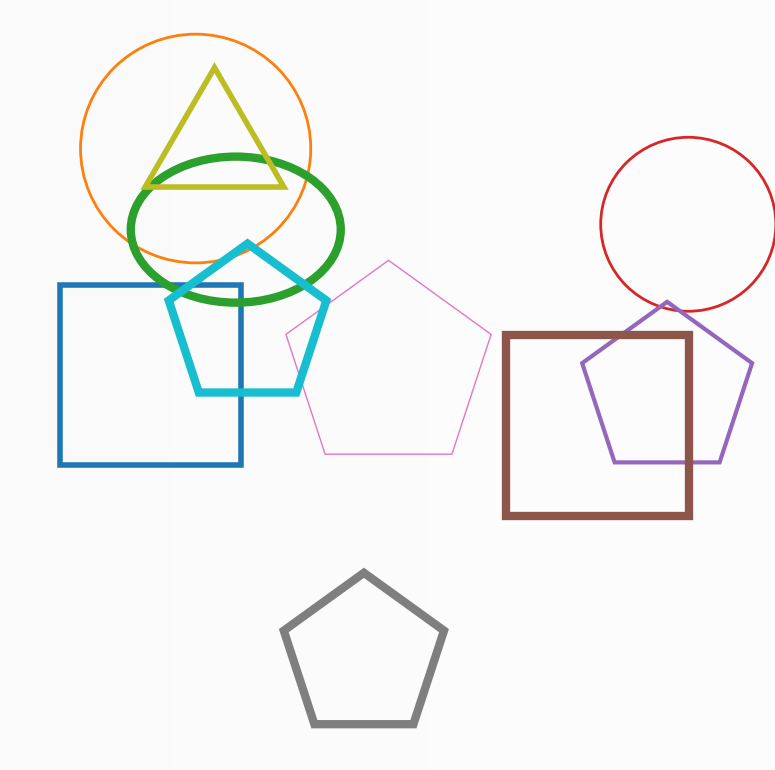[{"shape": "square", "thickness": 2, "radius": 0.58, "center": [0.195, 0.513]}, {"shape": "circle", "thickness": 1, "radius": 0.74, "center": [0.252, 0.807]}, {"shape": "oval", "thickness": 3, "radius": 0.68, "center": [0.304, 0.702]}, {"shape": "circle", "thickness": 1, "radius": 0.56, "center": [0.888, 0.709]}, {"shape": "pentagon", "thickness": 1.5, "radius": 0.58, "center": [0.861, 0.493]}, {"shape": "square", "thickness": 3, "radius": 0.59, "center": [0.771, 0.447]}, {"shape": "pentagon", "thickness": 0.5, "radius": 0.7, "center": [0.501, 0.523]}, {"shape": "pentagon", "thickness": 3, "radius": 0.54, "center": [0.47, 0.147]}, {"shape": "triangle", "thickness": 2, "radius": 0.52, "center": [0.277, 0.809]}, {"shape": "pentagon", "thickness": 3, "radius": 0.53, "center": [0.319, 0.577]}]